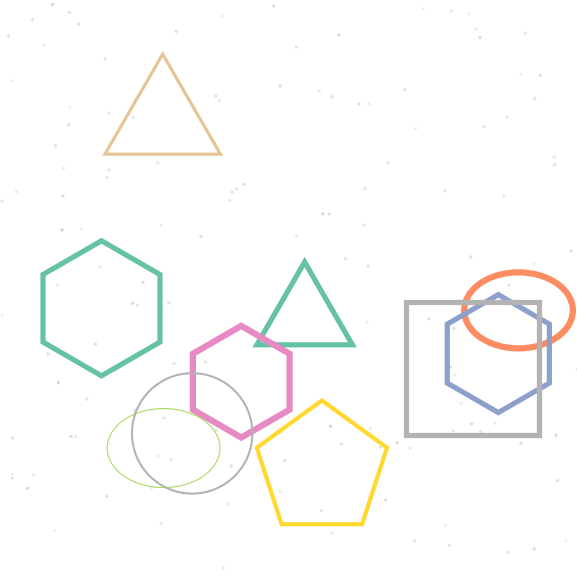[{"shape": "triangle", "thickness": 2.5, "radius": 0.48, "center": [0.527, 0.45]}, {"shape": "hexagon", "thickness": 2.5, "radius": 0.58, "center": [0.176, 0.465]}, {"shape": "oval", "thickness": 3, "radius": 0.47, "center": [0.898, 0.462]}, {"shape": "hexagon", "thickness": 2.5, "radius": 0.51, "center": [0.863, 0.387]}, {"shape": "hexagon", "thickness": 3, "radius": 0.48, "center": [0.418, 0.338]}, {"shape": "oval", "thickness": 0.5, "radius": 0.49, "center": [0.283, 0.223]}, {"shape": "pentagon", "thickness": 2, "radius": 0.59, "center": [0.557, 0.187]}, {"shape": "triangle", "thickness": 1.5, "radius": 0.58, "center": [0.282, 0.79]}, {"shape": "square", "thickness": 2.5, "radius": 0.57, "center": [0.818, 0.361]}, {"shape": "circle", "thickness": 1, "radius": 0.52, "center": [0.333, 0.249]}]